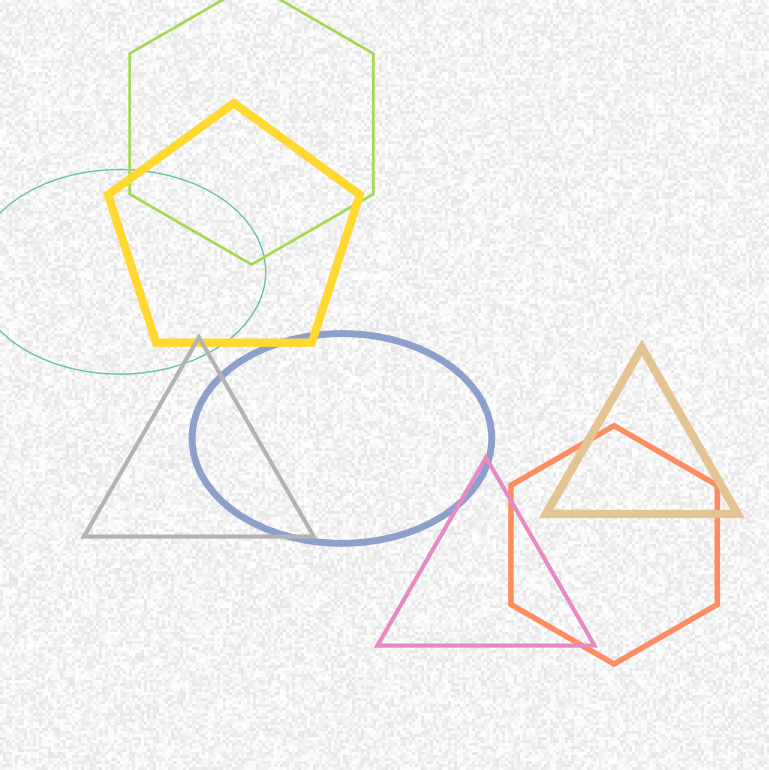[{"shape": "oval", "thickness": 0.5, "radius": 0.95, "center": [0.155, 0.647]}, {"shape": "hexagon", "thickness": 2, "radius": 0.77, "center": [0.798, 0.292]}, {"shape": "oval", "thickness": 2.5, "radius": 0.97, "center": [0.444, 0.431]}, {"shape": "triangle", "thickness": 1.5, "radius": 0.81, "center": [0.631, 0.243]}, {"shape": "hexagon", "thickness": 1, "radius": 0.91, "center": [0.327, 0.839]}, {"shape": "pentagon", "thickness": 3, "radius": 0.86, "center": [0.304, 0.694]}, {"shape": "triangle", "thickness": 3, "radius": 0.72, "center": [0.834, 0.404]}, {"shape": "triangle", "thickness": 1.5, "radius": 0.86, "center": [0.258, 0.389]}]